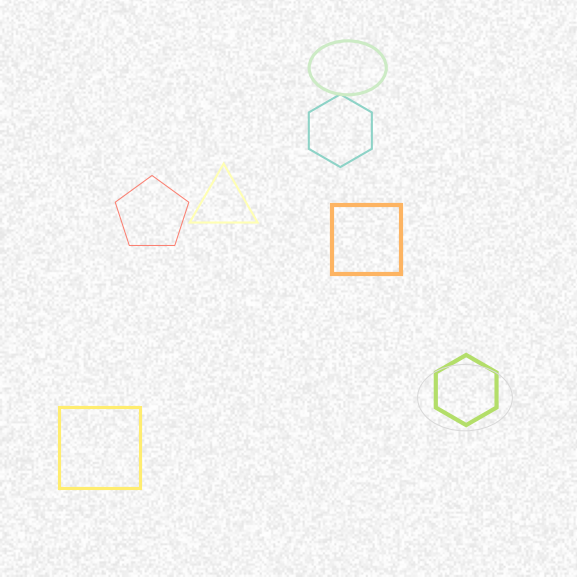[{"shape": "hexagon", "thickness": 1, "radius": 0.32, "center": [0.589, 0.773]}, {"shape": "triangle", "thickness": 1, "radius": 0.34, "center": [0.387, 0.648]}, {"shape": "pentagon", "thickness": 0.5, "radius": 0.34, "center": [0.263, 0.628]}, {"shape": "square", "thickness": 2, "radius": 0.3, "center": [0.634, 0.584]}, {"shape": "hexagon", "thickness": 2, "radius": 0.3, "center": [0.807, 0.324]}, {"shape": "oval", "thickness": 0.5, "radius": 0.41, "center": [0.805, 0.311]}, {"shape": "oval", "thickness": 1.5, "radius": 0.33, "center": [0.602, 0.882]}, {"shape": "square", "thickness": 1.5, "radius": 0.35, "center": [0.172, 0.225]}]